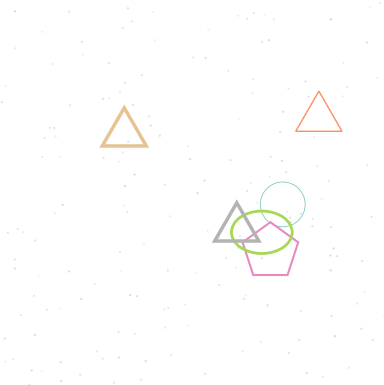[{"shape": "circle", "thickness": 0.5, "radius": 0.29, "center": [0.734, 0.469]}, {"shape": "triangle", "thickness": 1, "radius": 0.35, "center": [0.828, 0.694]}, {"shape": "pentagon", "thickness": 1.5, "radius": 0.38, "center": [0.702, 0.347]}, {"shape": "oval", "thickness": 2, "radius": 0.39, "center": [0.68, 0.397]}, {"shape": "triangle", "thickness": 2.5, "radius": 0.33, "center": [0.323, 0.654]}, {"shape": "triangle", "thickness": 2.5, "radius": 0.33, "center": [0.615, 0.407]}]